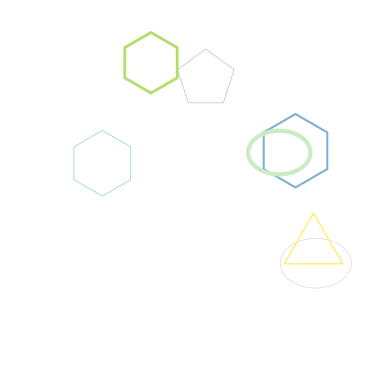[{"shape": "hexagon", "thickness": 0.5, "radius": 0.43, "center": [0.266, 0.576]}, {"shape": "pentagon", "thickness": 0.5, "radius": 0.39, "center": [0.535, 0.795]}, {"shape": "hexagon", "thickness": 1.5, "radius": 0.48, "center": [0.768, 0.608]}, {"shape": "hexagon", "thickness": 2, "radius": 0.39, "center": [0.392, 0.837]}, {"shape": "oval", "thickness": 0.5, "radius": 0.46, "center": [0.82, 0.316]}, {"shape": "oval", "thickness": 3, "radius": 0.4, "center": [0.725, 0.604]}, {"shape": "triangle", "thickness": 1, "radius": 0.44, "center": [0.814, 0.359]}]